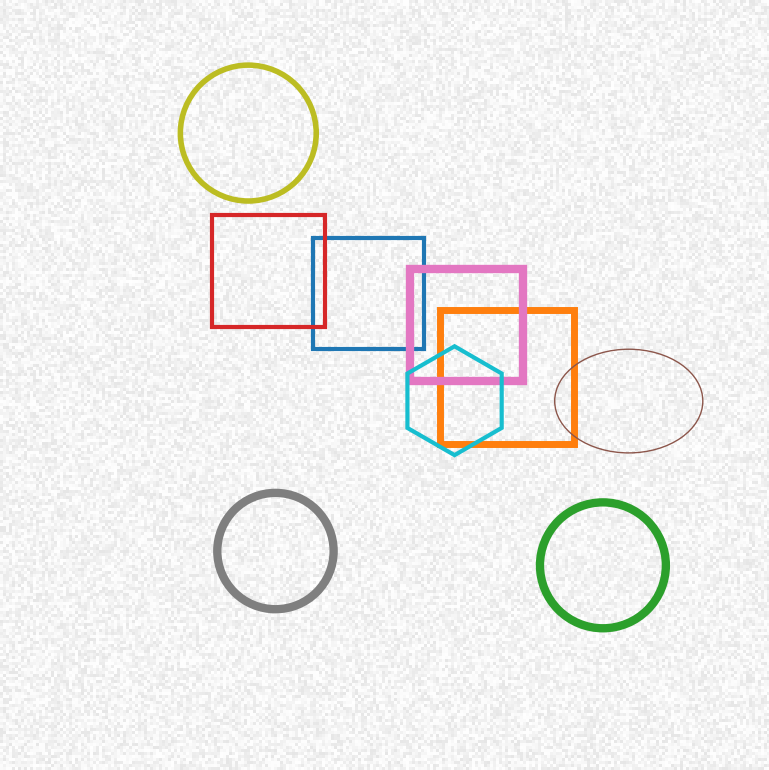[{"shape": "square", "thickness": 1.5, "radius": 0.36, "center": [0.479, 0.619]}, {"shape": "square", "thickness": 2.5, "radius": 0.43, "center": [0.658, 0.511]}, {"shape": "circle", "thickness": 3, "radius": 0.41, "center": [0.783, 0.266]}, {"shape": "square", "thickness": 1.5, "radius": 0.37, "center": [0.348, 0.648]}, {"shape": "oval", "thickness": 0.5, "radius": 0.48, "center": [0.817, 0.479]}, {"shape": "square", "thickness": 3, "radius": 0.36, "center": [0.606, 0.578]}, {"shape": "circle", "thickness": 3, "radius": 0.38, "center": [0.358, 0.284]}, {"shape": "circle", "thickness": 2, "radius": 0.44, "center": [0.322, 0.827]}, {"shape": "hexagon", "thickness": 1.5, "radius": 0.35, "center": [0.59, 0.48]}]